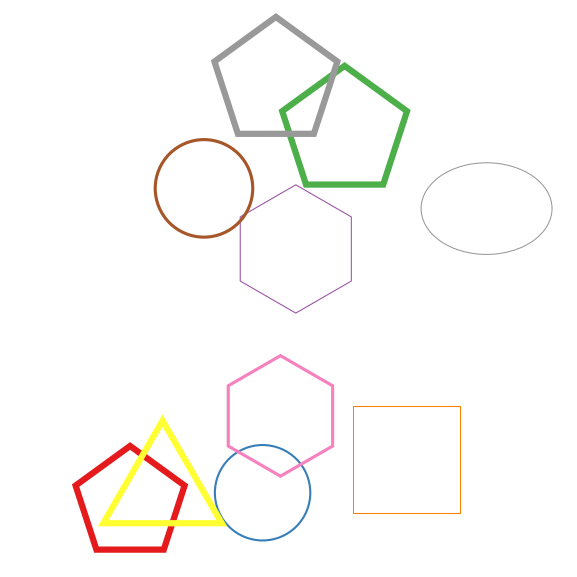[{"shape": "pentagon", "thickness": 3, "radius": 0.5, "center": [0.225, 0.128]}, {"shape": "circle", "thickness": 1, "radius": 0.41, "center": [0.455, 0.146]}, {"shape": "pentagon", "thickness": 3, "radius": 0.57, "center": [0.597, 0.771]}, {"shape": "hexagon", "thickness": 0.5, "radius": 0.56, "center": [0.512, 0.568]}, {"shape": "square", "thickness": 0.5, "radius": 0.46, "center": [0.704, 0.203]}, {"shape": "triangle", "thickness": 3, "radius": 0.59, "center": [0.281, 0.152]}, {"shape": "circle", "thickness": 1.5, "radius": 0.42, "center": [0.353, 0.673]}, {"shape": "hexagon", "thickness": 1.5, "radius": 0.52, "center": [0.486, 0.279]}, {"shape": "pentagon", "thickness": 3, "radius": 0.56, "center": [0.478, 0.858]}, {"shape": "oval", "thickness": 0.5, "radius": 0.57, "center": [0.843, 0.638]}]